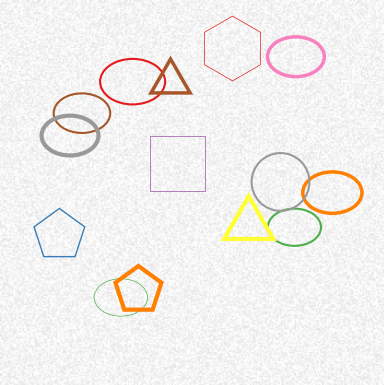[{"shape": "hexagon", "thickness": 0.5, "radius": 0.42, "center": [0.604, 0.874]}, {"shape": "oval", "thickness": 1.5, "radius": 0.42, "center": [0.344, 0.788]}, {"shape": "pentagon", "thickness": 1, "radius": 0.35, "center": [0.154, 0.389]}, {"shape": "oval", "thickness": 1.5, "radius": 0.35, "center": [0.765, 0.41]}, {"shape": "oval", "thickness": 0.5, "radius": 0.35, "center": [0.314, 0.227]}, {"shape": "square", "thickness": 0.5, "radius": 0.36, "center": [0.46, 0.575]}, {"shape": "oval", "thickness": 2.5, "radius": 0.38, "center": [0.863, 0.5]}, {"shape": "pentagon", "thickness": 3, "radius": 0.31, "center": [0.36, 0.246]}, {"shape": "triangle", "thickness": 3, "radius": 0.37, "center": [0.646, 0.416]}, {"shape": "oval", "thickness": 1.5, "radius": 0.37, "center": [0.213, 0.706]}, {"shape": "triangle", "thickness": 2.5, "radius": 0.29, "center": [0.443, 0.788]}, {"shape": "oval", "thickness": 2.5, "radius": 0.37, "center": [0.769, 0.853]}, {"shape": "circle", "thickness": 1.5, "radius": 0.38, "center": [0.729, 0.527]}, {"shape": "oval", "thickness": 3, "radius": 0.37, "center": [0.182, 0.648]}]